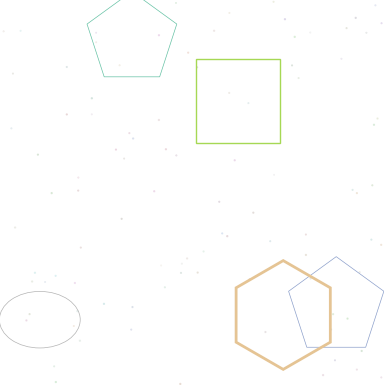[{"shape": "pentagon", "thickness": 0.5, "radius": 0.61, "center": [0.343, 0.9]}, {"shape": "pentagon", "thickness": 0.5, "radius": 0.65, "center": [0.873, 0.203]}, {"shape": "square", "thickness": 1, "radius": 0.55, "center": [0.618, 0.737]}, {"shape": "hexagon", "thickness": 2, "radius": 0.71, "center": [0.736, 0.182]}, {"shape": "oval", "thickness": 0.5, "radius": 0.52, "center": [0.103, 0.17]}]